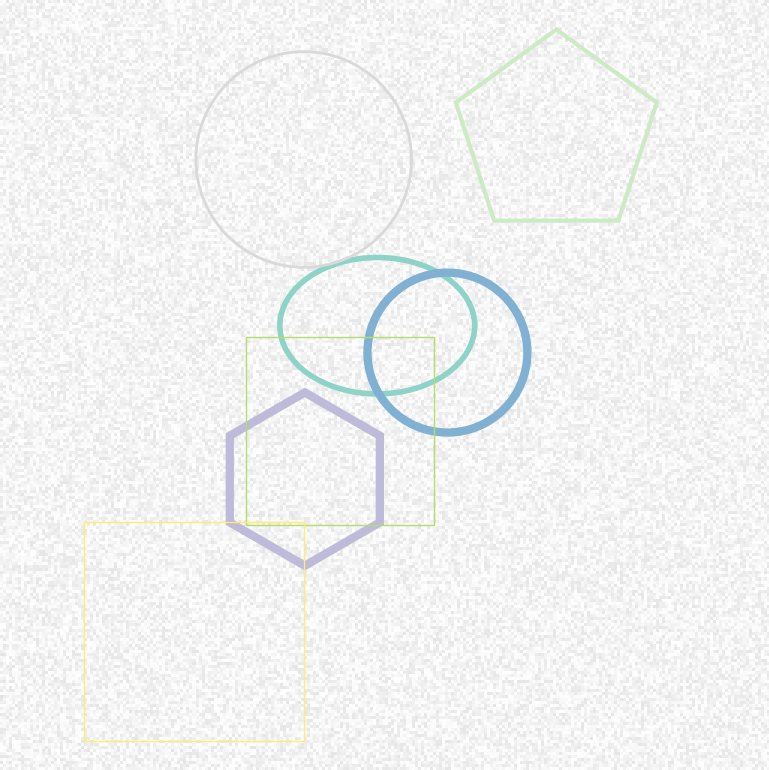[{"shape": "oval", "thickness": 2, "radius": 0.63, "center": [0.49, 0.577]}, {"shape": "hexagon", "thickness": 3, "radius": 0.56, "center": [0.396, 0.378]}, {"shape": "circle", "thickness": 3, "radius": 0.52, "center": [0.581, 0.542]}, {"shape": "square", "thickness": 0.5, "radius": 0.61, "center": [0.441, 0.44]}, {"shape": "circle", "thickness": 1, "radius": 0.7, "center": [0.394, 0.793]}, {"shape": "pentagon", "thickness": 1.5, "radius": 0.69, "center": [0.722, 0.824]}, {"shape": "square", "thickness": 0.5, "radius": 0.71, "center": [0.252, 0.18]}]